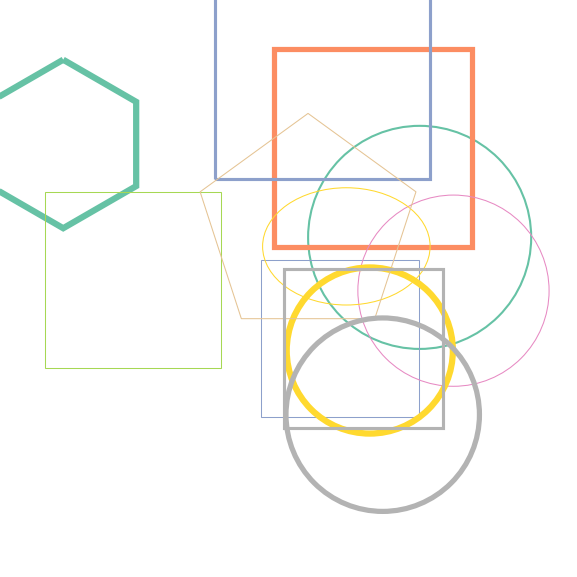[{"shape": "hexagon", "thickness": 3, "radius": 0.73, "center": [0.109, 0.75]}, {"shape": "circle", "thickness": 1, "radius": 0.97, "center": [0.727, 0.588]}, {"shape": "square", "thickness": 2.5, "radius": 0.86, "center": [0.646, 0.743]}, {"shape": "square", "thickness": 1.5, "radius": 0.93, "center": [0.559, 0.876]}, {"shape": "square", "thickness": 0.5, "radius": 0.68, "center": [0.589, 0.413]}, {"shape": "circle", "thickness": 0.5, "radius": 0.83, "center": [0.785, 0.496]}, {"shape": "square", "thickness": 0.5, "radius": 0.76, "center": [0.23, 0.515]}, {"shape": "circle", "thickness": 3, "radius": 0.72, "center": [0.64, 0.392]}, {"shape": "oval", "thickness": 0.5, "radius": 0.73, "center": [0.6, 0.573]}, {"shape": "pentagon", "thickness": 0.5, "radius": 0.98, "center": [0.533, 0.606]}, {"shape": "circle", "thickness": 2.5, "radius": 0.84, "center": [0.663, 0.281]}, {"shape": "square", "thickness": 1.5, "radius": 0.69, "center": [0.629, 0.396]}]